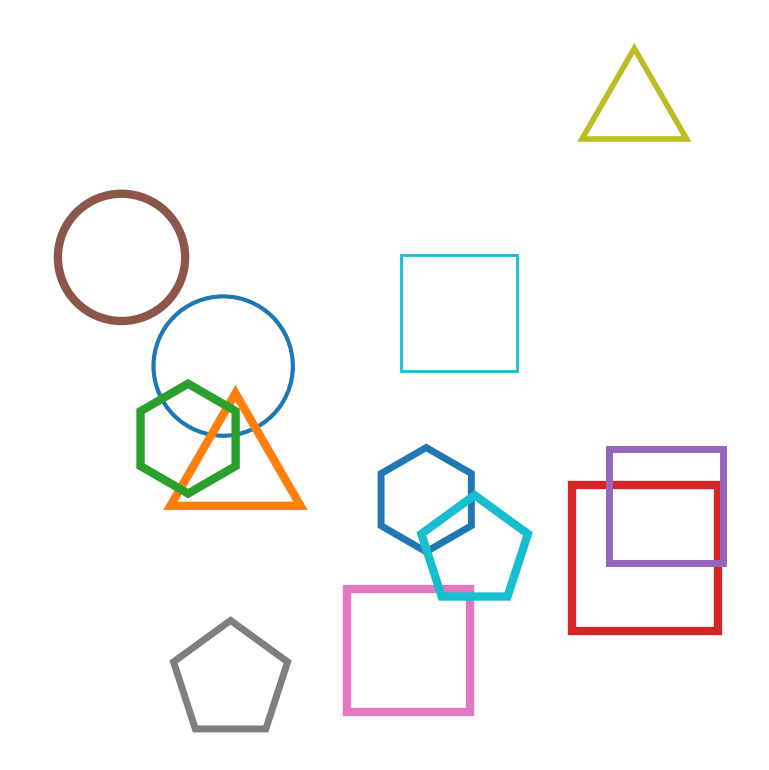[{"shape": "hexagon", "thickness": 2.5, "radius": 0.34, "center": [0.554, 0.351]}, {"shape": "circle", "thickness": 1.5, "radius": 0.45, "center": [0.29, 0.525]}, {"shape": "triangle", "thickness": 3, "radius": 0.49, "center": [0.306, 0.392]}, {"shape": "hexagon", "thickness": 3, "radius": 0.36, "center": [0.244, 0.43]}, {"shape": "square", "thickness": 3, "radius": 0.47, "center": [0.838, 0.275]}, {"shape": "square", "thickness": 2.5, "radius": 0.37, "center": [0.865, 0.343]}, {"shape": "circle", "thickness": 3, "radius": 0.41, "center": [0.158, 0.666]}, {"shape": "square", "thickness": 3, "radius": 0.4, "center": [0.53, 0.155]}, {"shape": "pentagon", "thickness": 2.5, "radius": 0.39, "center": [0.299, 0.116]}, {"shape": "triangle", "thickness": 2, "radius": 0.39, "center": [0.824, 0.859]}, {"shape": "pentagon", "thickness": 3, "radius": 0.36, "center": [0.616, 0.284]}, {"shape": "square", "thickness": 1, "radius": 0.38, "center": [0.596, 0.594]}]